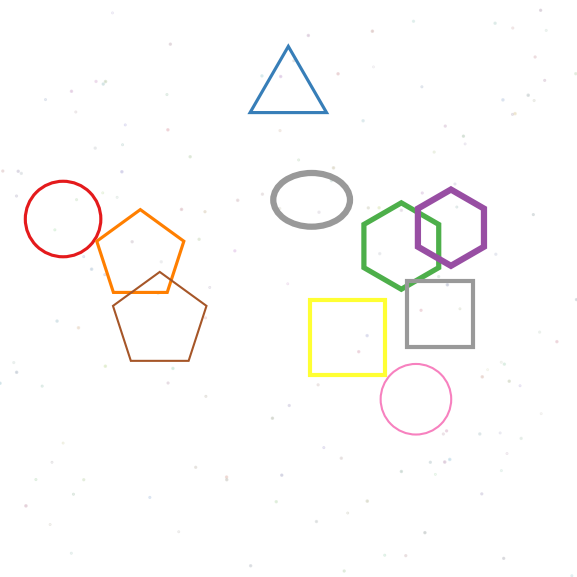[{"shape": "circle", "thickness": 1.5, "radius": 0.33, "center": [0.109, 0.62]}, {"shape": "triangle", "thickness": 1.5, "radius": 0.38, "center": [0.499, 0.842]}, {"shape": "hexagon", "thickness": 2.5, "radius": 0.37, "center": [0.695, 0.573]}, {"shape": "hexagon", "thickness": 3, "radius": 0.33, "center": [0.781, 0.605]}, {"shape": "pentagon", "thickness": 1.5, "radius": 0.4, "center": [0.243, 0.557]}, {"shape": "square", "thickness": 2, "radius": 0.33, "center": [0.601, 0.415]}, {"shape": "pentagon", "thickness": 1, "radius": 0.43, "center": [0.277, 0.443]}, {"shape": "circle", "thickness": 1, "radius": 0.31, "center": [0.72, 0.308]}, {"shape": "square", "thickness": 2, "radius": 0.29, "center": [0.762, 0.455]}, {"shape": "oval", "thickness": 3, "radius": 0.33, "center": [0.54, 0.653]}]